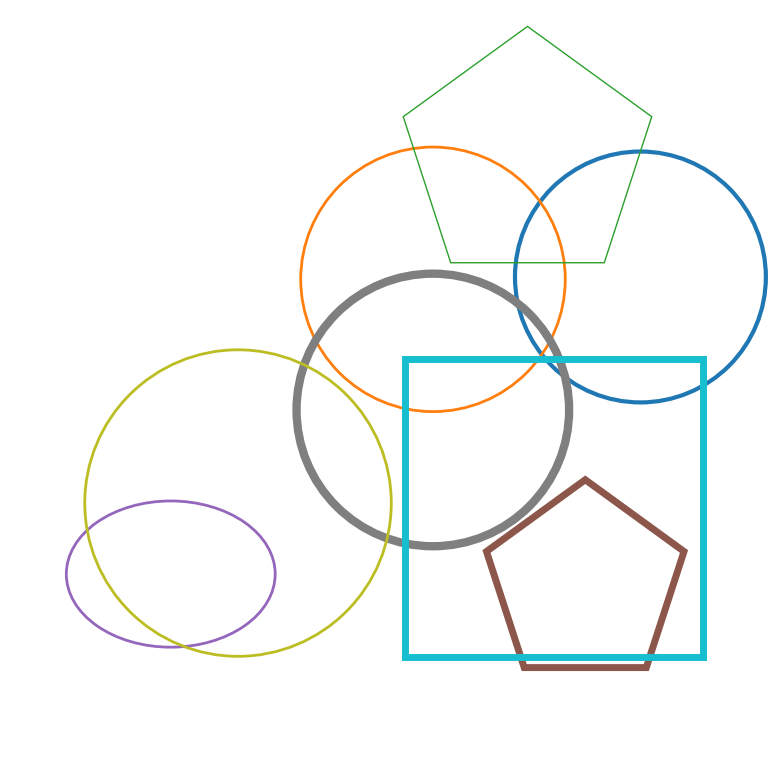[{"shape": "circle", "thickness": 1.5, "radius": 0.81, "center": [0.832, 0.64]}, {"shape": "circle", "thickness": 1, "radius": 0.86, "center": [0.562, 0.637]}, {"shape": "pentagon", "thickness": 0.5, "radius": 0.85, "center": [0.685, 0.796]}, {"shape": "oval", "thickness": 1, "radius": 0.68, "center": [0.222, 0.254]}, {"shape": "pentagon", "thickness": 2.5, "radius": 0.67, "center": [0.76, 0.242]}, {"shape": "circle", "thickness": 3, "radius": 0.88, "center": [0.562, 0.468]}, {"shape": "circle", "thickness": 1, "radius": 1.0, "center": [0.309, 0.347]}, {"shape": "square", "thickness": 2.5, "radius": 0.97, "center": [0.719, 0.341]}]